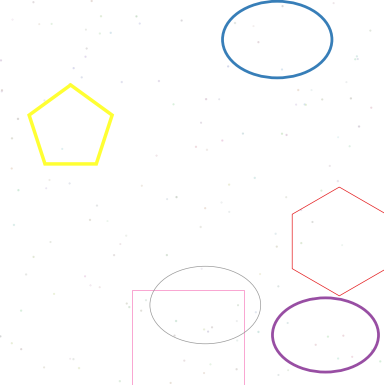[{"shape": "hexagon", "thickness": 0.5, "radius": 0.71, "center": [0.881, 0.373]}, {"shape": "oval", "thickness": 2, "radius": 0.71, "center": [0.72, 0.897]}, {"shape": "oval", "thickness": 2, "radius": 0.69, "center": [0.845, 0.13]}, {"shape": "pentagon", "thickness": 2.5, "radius": 0.57, "center": [0.183, 0.666]}, {"shape": "square", "thickness": 0.5, "radius": 0.73, "center": [0.489, 0.1]}, {"shape": "oval", "thickness": 0.5, "radius": 0.72, "center": [0.533, 0.208]}]